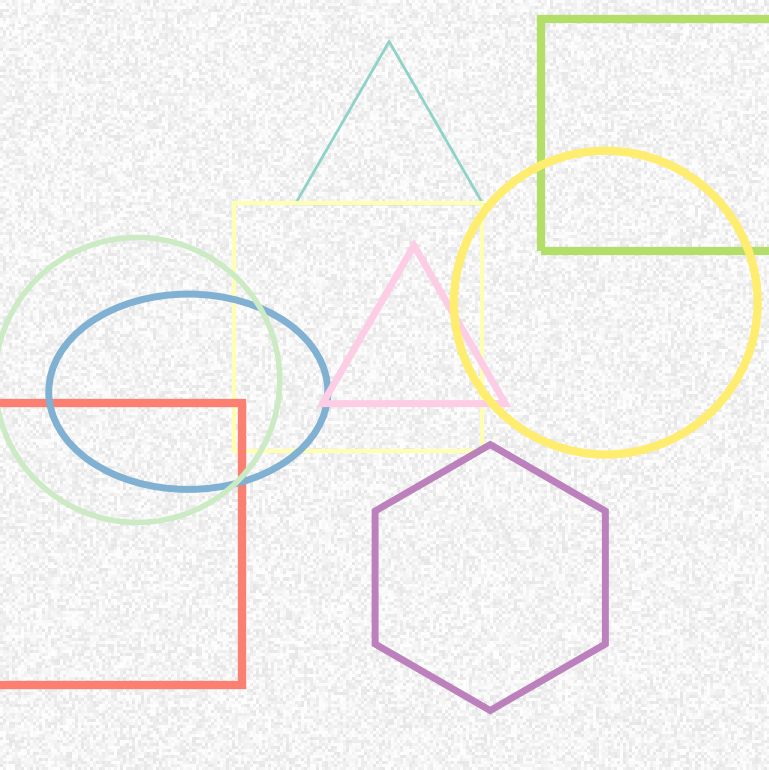[{"shape": "triangle", "thickness": 1, "radius": 0.7, "center": [0.505, 0.806]}, {"shape": "square", "thickness": 1.5, "radius": 0.8, "center": [0.465, 0.576]}, {"shape": "square", "thickness": 3, "radius": 0.92, "center": [0.13, 0.293]}, {"shape": "oval", "thickness": 2.5, "radius": 0.91, "center": [0.245, 0.491]}, {"shape": "square", "thickness": 3, "radius": 0.76, "center": [0.854, 0.825]}, {"shape": "triangle", "thickness": 2.5, "radius": 0.68, "center": [0.538, 0.544]}, {"shape": "hexagon", "thickness": 2.5, "radius": 0.86, "center": [0.637, 0.25]}, {"shape": "circle", "thickness": 2, "radius": 0.93, "center": [0.178, 0.507]}, {"shape": "circle", "thickness": 3, "radius": 0.99, "center": [0.787, 0.607]}]